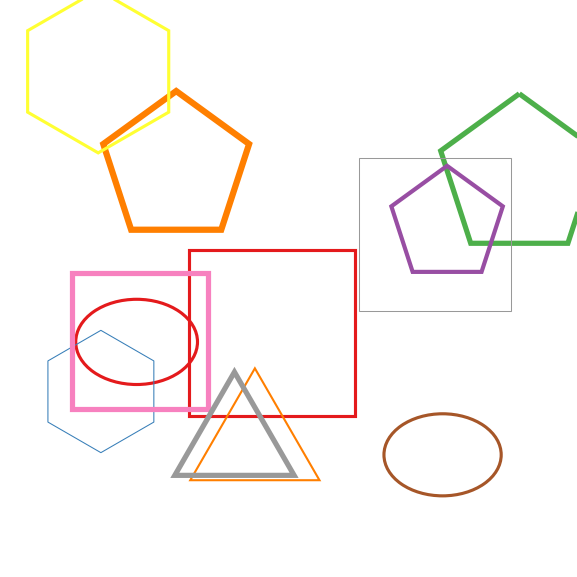[{"shape": "square", "thickness": 1.5, "radius": 0.72, "center": [0.471, 0.422]}, {"shape": "oval", "thickness": 1.5, "radius": 0.53, "center": [0.237, 0.407]}, {"shape": "hexagon", "thickness": 0.5, "radius": 0.53, "center": [0.175, 0.321]}, {"shape": "pentagon", "thickness": 2.5, "radius": 0.72, "center": [0.899, 0.694]}, {"shape": "pentagon", "thickness": 2, "radius": 0.51, "center": [0.774, 0.61]}, {"shape": "pentagon", "thickness": 3, "radius": 0.66, "center": [0.305, 0.709]}, {"shape": "triangle", "thickness": 1, "radius": 0.65, "center": [0.441, 0.232]}, {"shape": "hexagon", "thickness": 1.5, "radius": 0.71, "center": [0.17, 0.875]}, {"shape": "oval", "thickness": 1.5, "radius": 0.51, "center": [0.766, 0.212]}, {"shape": "square", "thickness": 2.5, "radius": 0.59, "center": [0.242, 0.409]}, {"shape": "square", "thickness": 0.5, "radius": 0.66, "center": [0.753, 0.593]}, {"shape": "triangle", "thickness": 2.5, "radius": 0.6, "center": [0.406, 0.236]}]